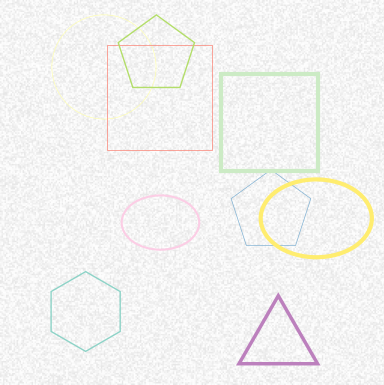[{"shape": "hexagon", "thickness": 1, "radius": 0.52, "center": [0.222, 0.191]}, {"shape": "circle", "thickness": 0.5, "radius": 0.68, "center": [0.27, 0.826]}, {"shape": "square", "thickness": 0.5, "radius": 0.68, "center": [0.415, 0.746]}, {"shape": "pentagon", "thickness": 0.5, "radius": 0.54, "center": [0.704, 0.45]}, {"shape": "pentagon", "thickness": 1, "radius": 0.52, "center": [0.406, 0.857]}, {"shape": "oval", "thickness": 1.5, "radius": 0.5, "center": [0.417, 0.422]}, {"shape": "triangle", "thickness": 2.5, "radius": 0.59, "center": [0.723, 0.114]}, {"shape": "square", "thickness": 3, "radius": 0.63, "center": [0.7, 0.682]}, {"shape": "oval", "thickness": 3, "radius": 0.72, "center": [0.821, 0.433]}]